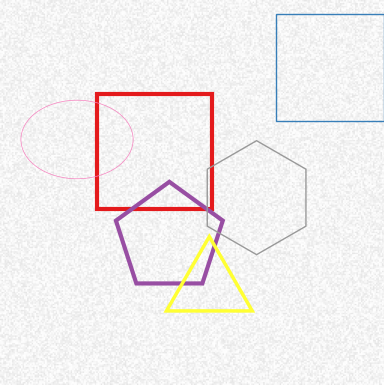[{"shape": "square", "thickness": 3, "radius": 0.75, "center": [0.402, 0.606]}, {"shape": "square", "thickness": 1, "radius": 0.7, "center": [0.858, 0.825]}, {"shape": "pentagon", "thickness": 3, "radius": 0.73, "center": [0.44, 0.382]}, {"shape": "triangle", "thickness": 2.5, "radius": 0.64, "center": [0.544, 0.257]}, {"shape": "oval", "thickness": 0.5, "radius": 0.73, "center": [0.2, 0.638]}, {"shape": "hexagon", "thickness": 1, "radius": 0.74, "center": [0.666, 0.487]}]